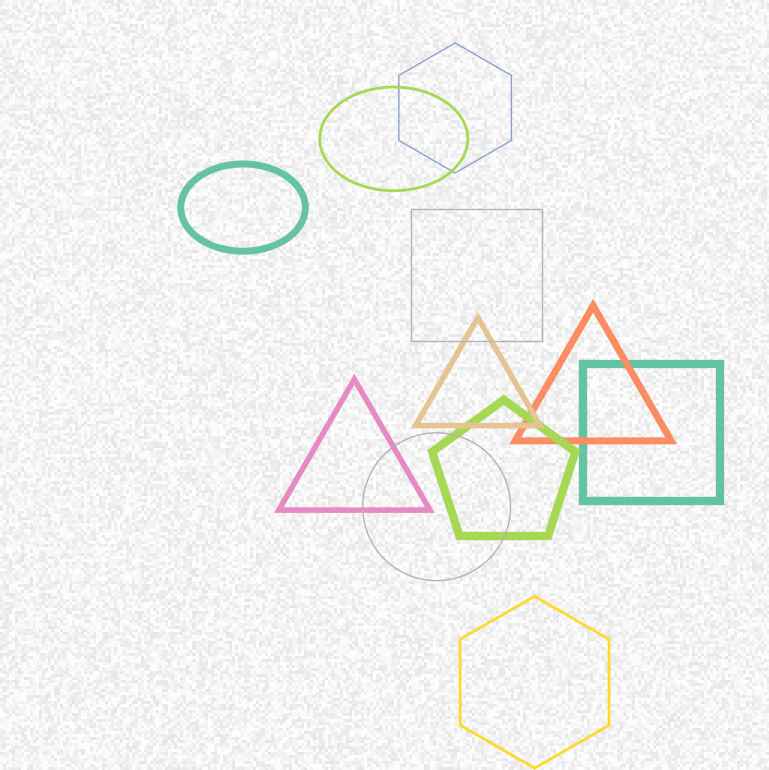[{"shape": "square", "thickness": 3, "radius": 0.44, "center": [0.846, 0.438]}, {"shape": "oval", "thickness": 2.5, "radius": 0.4, "center": [0.316, 0.73]}, {"shape": "triangle", "thickness": 2.5, "radius": 0.58, "center": [0.77, 0.486]}, {"shape": "hexagon", "thickness": 0.5, "radius": 0.42, "center": [0.591, 0.86]}, {"shape": "triangle", "thickness": 2, "radius": 0.57, "center": [0.46, 0.394]}, {"shape": "oval", "thickness": 1, "radius": 0.48, "center": [0.511, 0.82]}, {"shape": "pentagon", "thickness": 3, "radius": 0.49, "center": [0.654, 0.383]}, {"shape": "hexagon", "thickness": 1, "radius": 0.56, "center": [0.694, 0.114]}, {"shape": "triangle", "thickness": 2, "radius": 0.47, "center": [0.621, 0.494]}, {"shape": "square", "thickness": 0.5, "radius": 0.43, "center": [0.619, 0.643]}, {"shape": "circle", "thickness": 0.5, "radius": 0.48, "center": [0.567, 0.342]}]